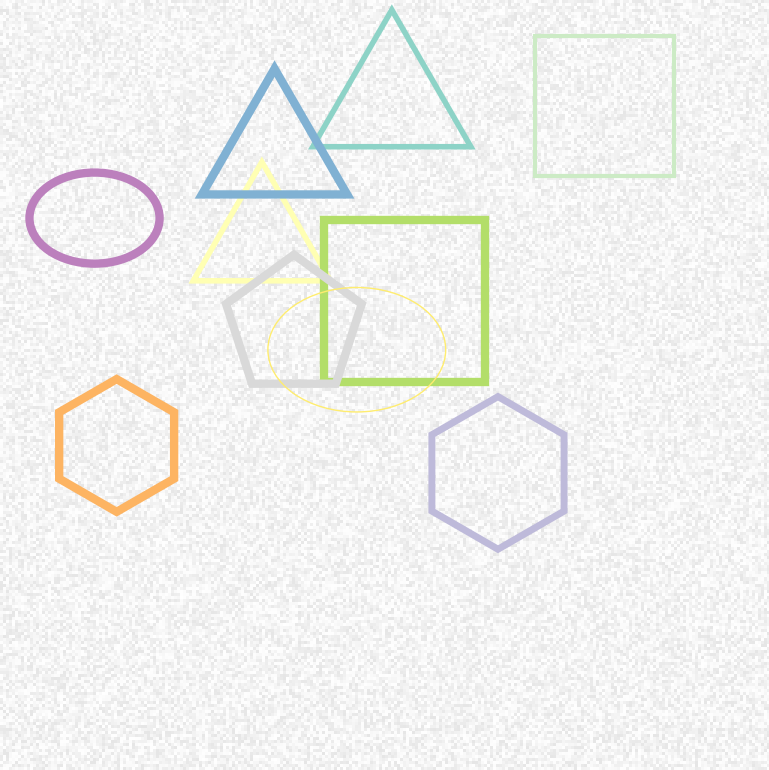[{"shape": "triangle", "thickness": 2, "radius": 0.59, "center": [0.509, 0.869]}, {"shape": "triangle", "thickness": 2, "radius": 0.51, "center": [0.34, 0.687]}, {"shape": "hexagon", "thickness": 2.5, "radius": 0.5, "center": [0.647, 0.386]}, {"shape": "triangle", "thickness": 3, "radius": 0.54, "center": [0.357, 0.802]}, {"shape": "hexagon", "thickness": 3, "radius": 0.43, "center": [0.151, 0.421]}, {"shape": "square", "thickness": 3, "radius": 0.52, "center": [0.525, 0.609]}, {"shape": "pentagon", "thickness": 3, "radius": 0.46, "center": [0.382, 0.577]}, {"shape": "oval", "thickness": 3, "radius": 0.42, "center": [0.123, 0.717]}, {"shape": "square", "thickness": 1.5, "radius": 0.45, "center": [0.785, 0.862]}, {"shape": "oval", "thickness": 0.5, "radius": 0.58, "center": [0.463, 0.546]}]